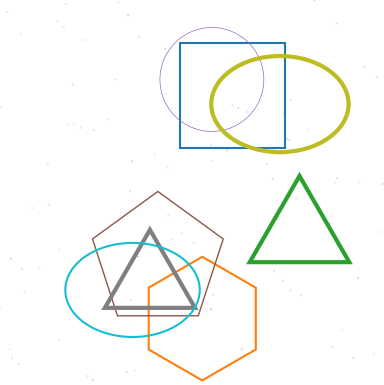[{"shape": "square", "thickness": 1.5, "radius": 0.68, "center": [0.603, 0.752]}, {"shape": "hexagon", "thickness": 1.5, "radius": 0.8, "center": [0.525, 0.172]}, {"shape": "triangle", "thickness": 3, "radius": 0.75, "center": [0.778, 0.394]}, {"shape": "circle", "thickness": 0.5, "radius": 0.67, "center": [0.55, 0.794]}, {"shape": "pentagon", "thickness": 1, "radius": 0.89, "center": [0.41, 0.324]}, {"shape": "triangle", "thickness": 3, "radius": 0.68, "center": [0.389, 0.268]}, {"shape": "oval", "thickness": 3, "radius": 0.89, "center": [0.727, 0.73]}, {"shape": "oval", "thickness": 1.5, "radius": 0.87, "center": [0.344, 0.247]}]